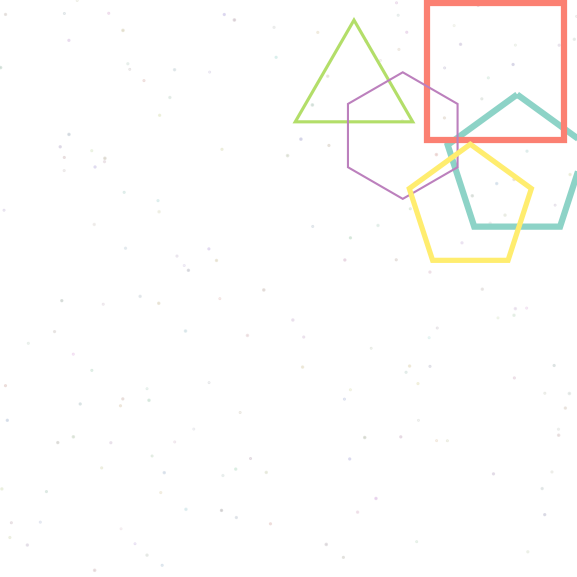[{"shape": "pentagon", "thickness": 3, "radius": 0.63, "center": [0.896, 0.709]}, {"shape": "square", "thickness": 3, "radius": 0.59, "center": [0.857, 0.875]}, {"shape": "triangle", "thickness": 1.5, "radius": 0.59, "center": [0.613, 0.847]}, {"shape": "hexagon", "thickness": 1, "radius": 0.55, "center": [0.697, 0.764]}, {"shape": "pentagon", "thickness": 2.5, "radius": 0.56, "center": [0.814, 0.638]}]